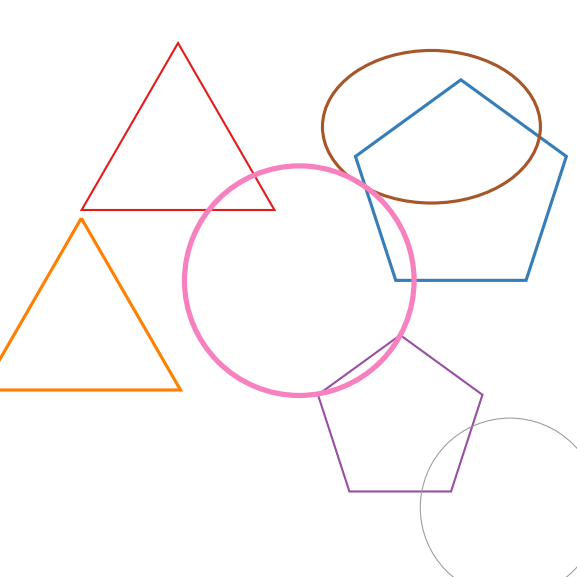[{"shape": "triangle", "thickness": 1, "radius": 0.96, "center": [0.308, 0.732]}, {"shape": "pentagon", "thickness": 1.5, "radius": 0.96, "center": [0.798, 0.669]}, {"shape": "pentagon", "thickness": 1, "radius": 0.75, "center": [0.693, 0.269]}, {"shape": "triangle", "thickness": 1.5, "radius": 0.99, "center": [0.141, 0.423]}, {"shape": "oval", "thickness": 1.5, "radius": 0.94, "center": [0.747, 0.78]}, {"shape": "circle", "thickness": 2.5, "radius": 0.99, "center": [0.518, 0.513]}, {"shape": "circle", "thickness": 0.5, "radius": 0.78, "center": [0.883, 0.12]}]